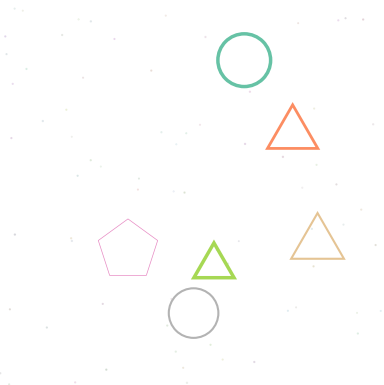[{"shape": "circle", "thickness": 2.5, "radius": 0.34, "center": [0.634, 0.844]}, {"shape": "triangle", "thickness": 2, "radius": 0.38, "center": [0.76, 0.652]}, {"shape": "pentagon", "thickness": 0.5, "radius": 0.41, "center": [0.332, 0.35]}, {"shape": "triangle", "thickness": 2.5, "radius": 0.3, "center": [0.556, 0.309]}, {"shape": "triangle", "thickness": 1.5, "radius": 0.4, "center": [0.825, 0.367]}, {"shape": "circle", "thickness": 1.5, "radius": 0.32, "center": [0.503, 0.187]}]